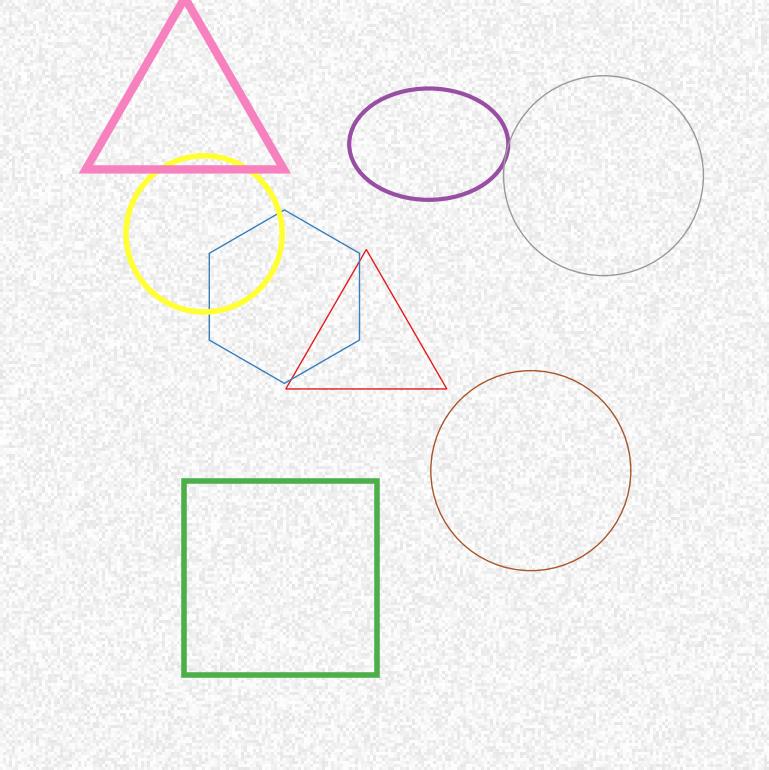[{"shape": "triangle", "thickness": 0.5, "radius": 0.6, "center": [0.476, 0.555]}, {"shape": "hexagon", "thickness": 0.5, "radius": 0.56, "center": [0.369, 0.615]}, {"shape": "square", "thickness": 2, "radius": 0.63, "center": [0.365, 0.249]}, {"shape": "oval", "thickness": 1.5, "radius": 0.52, "center": [0.557, 0.813]}, {"shape": "circle", "thickness": 2, "radius": 0.51, "center": [0.265, 0.696]}, {"shape": "circle", "thickness": 0.5, "radius": 0.65, "center": [0.689, 0.389]}, {"shape": "triangle", "thickness": 3, "radius": 0.74, "center": [0.24, 0.854]}, {"shape": "circle", "thickness": 0.5, "radius": 0.65, "center": [0.784, 0.772]}]